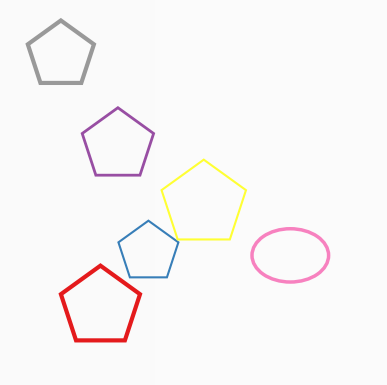[{"shape": "pentagon", "thickness": 3, "radius": 0.54, "center": [0.259, 0.203]}, {"shape": "pentagon", "thickness": 1.5, "radius": 0.41, "center": [0.383, 0.345]}, {"shape": "pentagon", "thickness": 2, "radius": 0.48, "center": [0.304, 0.623]}, {"shape": "pentagon", "thickness": 1.5, "radius": 0.57, "center": [0.526, 0.471]}, {"shape": "oval", "thickness": 2.5, "radius": 0.49, "center": [0.749, 0.337]}, {"shape": "pentagon", "thickness": 3, "radius": 0.45, "center": [0.157, 0.857]}]